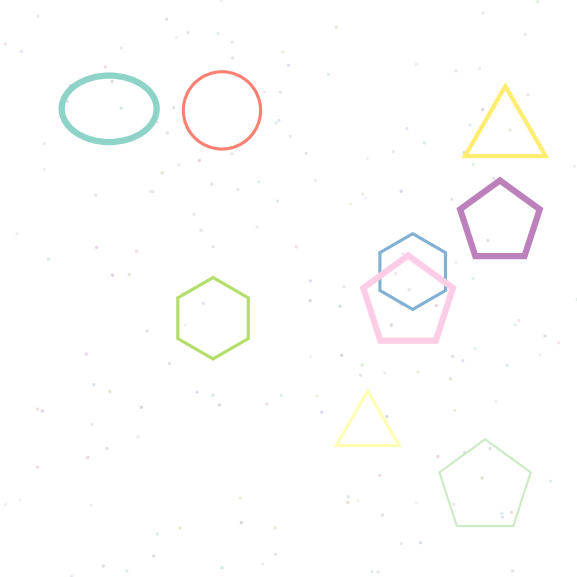[{"shape": "oval", "thickness": 3, "radius": 0.41, "center": [0.189, 0.811]}, {"shape": "triangle", "thickness": 1.5, "radius": 0.31, "center": [0.637, 0.259]}, {"shape": "circle", "thickness": 1.5, "radius": 0.33, "center": [0.384, 0.808]}, {"shape": "hexagon", "thickness": 1.5, "radius": 0.33, "center": [0.715, 0.529]}, {"shape": "hexagon", "thickness": 1.5, "radius": 0.35, "center": [0.369, 0.448]}, {"shape": "pentagon", "thickness": 3, "radius": 0.41, "center": [0.707, 0.475]}, {"shape": "pentagon", "thickness": 3, "radius": 0.36, "center": [0.866, 0.614]}, {"shape": "pentagon", "thickness": 1, "radius": 0.42, "center": [0.84, 0.155]}, {"shape": "triangle", "thickness": 2, "radius": 0.4, "center": [0.875, 0.769]}]